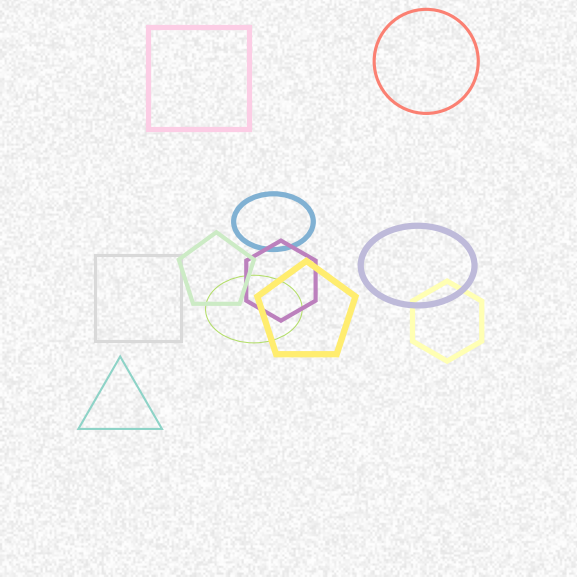[{"shape": "triangle", "thickness": 1, "radius": 0.42, "center": [0.208, 0.298]}, {"shape": "hexagon", "thickness": 2.5, "radius": 0.35, "center": [0.774, 0.443]}, {"shape": "oval", "thickness": 3, "radius": 0.49, "center": [0.723, 0.539]}, {"shape": "circle", "thickness": 1.5, "radius": 0.45, "center": [0.738, 0.893]}, {"shape": "oval", "thickness": 2.5, "radius": 0.34, "center": [0.474, 0.615]}, {"shape": "oval", "thickness": 0.5, "radius": 0.42, "center": [0.44, 0.464]}, {"shape": "square", "thickness": 2.5, "radius": 0.44, "center": [0.343, 0.864]}, {"shape": "square", "thickness": 1.5, "radius": 0.37, "center": [0.239, 0.483]}, {"shape": "hexagon", "thickness": 2, "radius": 0.35, "center": [0.486, 0.513]}, {"shape": "pentagon", "thickness": 2, "radius": 0.34, "center": [0.375, 0.529]}, {"shape": "pentagon", "thickness": 3, "radius": 0.45, "center": [0.531, 0.458]}]